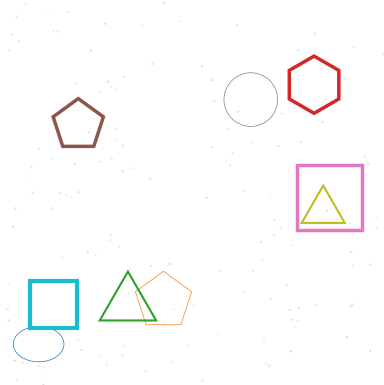[{"shape": "oval", "thickness": 0.5, "radius": 0.33, "center": [0.1, 0.106]}, {"shape": "pentagon", "thickness": 0.5, "radius": 0.38, "center": [0.425, 0.219]}, {"shape": "triangle", "thickness": 1.5, "radius": 0.42, "center": [0.332, 0.21]}, {"shape": "hexagon", "thickness": 2.5, "radius": 0.37, "center": [0.816, 0.78]}, {"shape": "pentagon", "thickness": 2.5, "radius": 0.34, "center": [0.203, 0.675]}, {"shape": "square", "thickness": 2.5, "radius": 0.42, "center": [0.856, 0.487]}, {"shape": "circle", "thickness": 0.5, "radius": 0.35, "center": [0.651, 0.741]}, {"shape": "triangle", "thickness": 1.5, "radius": 0.32, "center": [0.84, 0.453]}, {"shape": "square", "thickness": 3, "radius": 0.3, "center": [0.139, 0.209]}]